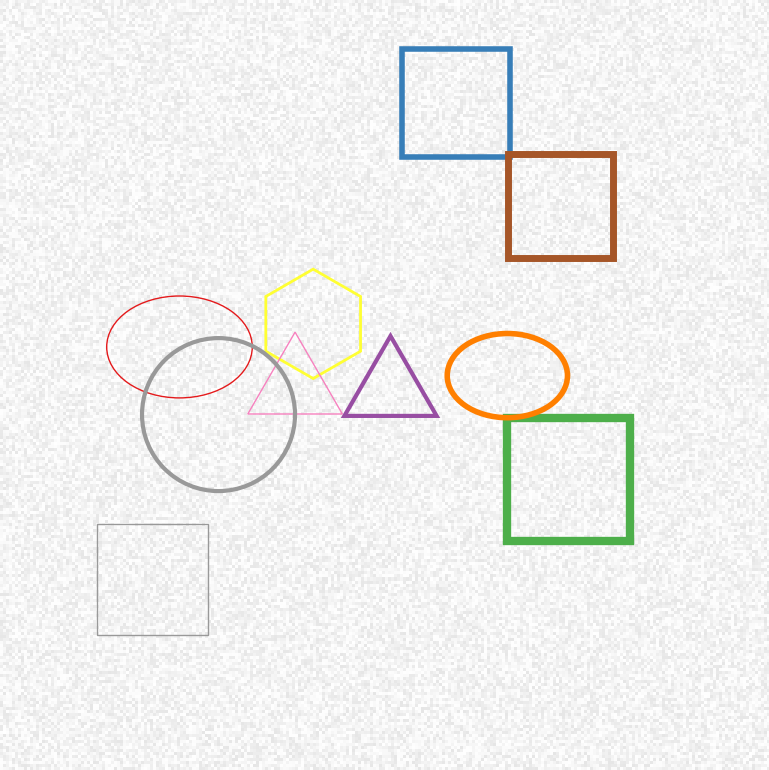[{"shape": "oval", "thickness": 0.5, "radius": 0.47, "center": [0.233, 0.549]}, {"shape": "square", "thickness": 2, "radius": 0.35, "center": [0.592, 0.866]}, {"shape": "square", "thickness": 3, "radius": 0.4, "center": [0.738, 0.377]}, {"shape": "triangle", "thickness": 1.5, "radius": 0.35, "center": [0.507, 0.494]}, {"shape": "oval", "thickness": 2, "radius": 0.39, "center": [0.659, 0.512]}, {"shape": "hexagon", "thickness": 1, "radius": 0.36, "center": [0.407, 0.579]}, {"shape": "square", "thickness": 2.5, "radius": 0.34, "center": [0.728, 0.732]}, {"shape": "triangle", "thickness": 0.5, "radius": 0.35, "center": [0.383, 0.498]}, {"shape": "circle", "thickness": 1.5, "radius": 0.5, "center": [0.284, 0.462]}, {"shape": "square", "thickness": 0.5, "radius": 0.36, "center": [0.198, 0.247]}]